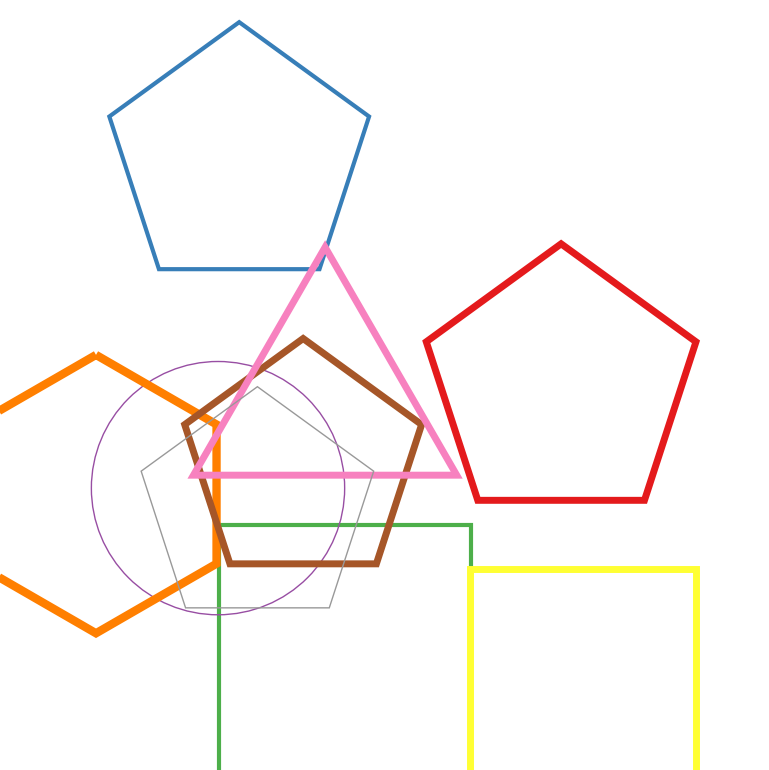[{"shape": "pentagon", "thickness": 2.5, "radius": 0.92, "center": [0.729, 0.499]}, {"shape": "pentagon", "thickness": 1.5, "radius": 0.89, "center": [0.311, 0.794]}, {"shape": "square", "thickness": 1.5, "radius": 0.82, "center": [0.448, 0.154]}, {"shape": "circle", "thickness": 0.5, "radius": 0.82, "center": [0.283, 0.366]}, {"shape": "hexagon", "thickness": 3, "radius": 0.9, "center": [0.125, 0.358]}, {"shape": "square", "thickness": 2.5, "radius": 0.73, "center": [0.757, 0.114]}, {"shape": "pentagon", "thickness": 2.5, "radius": 0.81, "center": [0.394, 0.399]}, {"shape": "triangle", "thickness": 2.5, "radius": 0.99, "center": [0.422, 0.482]}, {"shape": "pentagon", "thickness": 0.5, "radius": 0.79, "center": [0.334, 0.339]}]